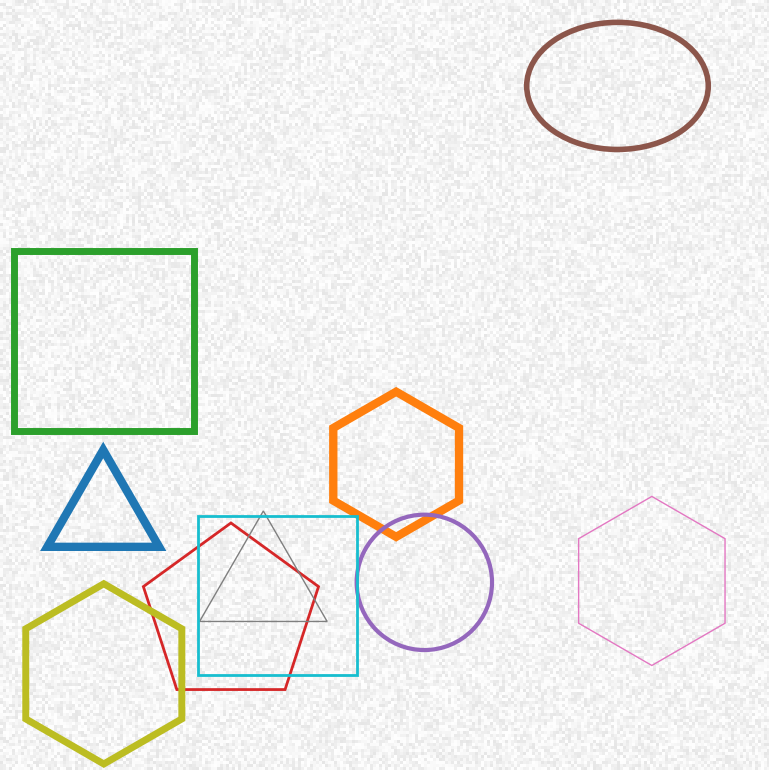[{"shape": "triangle", "thickness": 3, "radius": 0.42, "center": [0.134, 0.332]}, {"shape": "hexagon", "thickness": 3, "radius": 0.47, "center": [0.514, 0.397]}, {"shape": "square", "thickness": 2.5, "radius": 0.58, "center": [0.135, 0.557]}, {"shape": "pentagon", "thickness": 1, "radius": 0.6, "center": [0.3, 0.201]}, {"shape": "circle", "thickness": 1.5, "radius": 0.44, "center": [0.551, 0.244]}, {"shape": "oval", "thickness": 2, "radius": 0.59, "center": [0.802, 0.888]}, {"shape": "hexagon", "thickness": 0.5, "radius": 0.55, "center": [0.847, 0.246]}, {"shape": "triangle", "thickness": 0.5, "radius": 0.48, "center": [0.342, 0.241]}, {"shape": "hexagon", "thickness": 2.5, "radius": 0.59, "center": [0.135, 0.125]}, {"shape": "square", "thickness": 1, "radius": 0.52, "center": [0.36, 0.227]}]